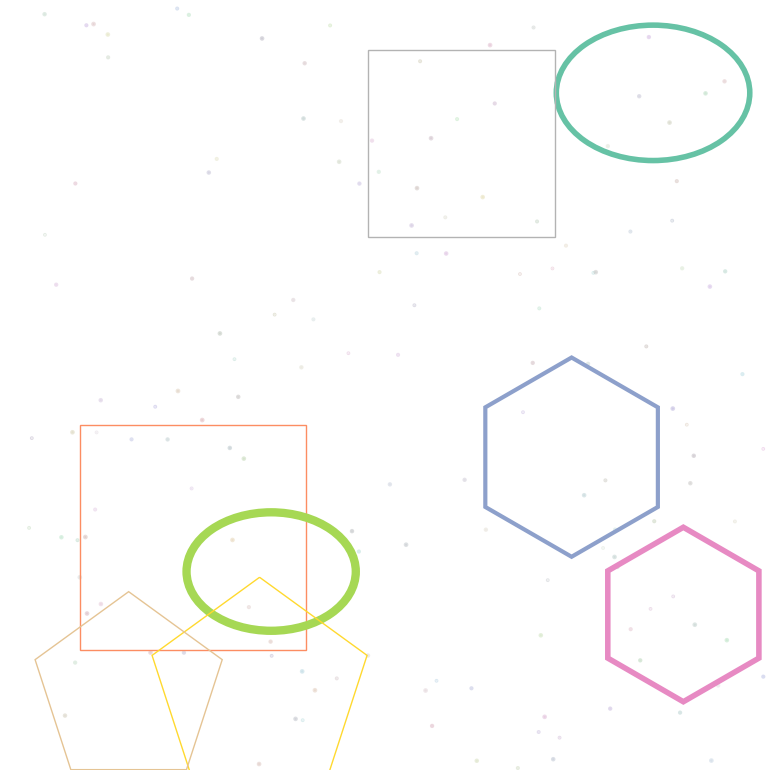[{"shape": "oval", "thickness": 2, "radius": 0.63, "center": [0.848, 0.879]}, {"shape": "square", "thickness": 0.5, "radius": 0.73, "center": [0.251, 0.302]}, {"shape": "hexagon", "thickness": 1.5, "radius": 0.65, "center": [0.742, 0.406]}, {"shape": "hexagon", "thickness": 2, "radius": 0.57, "center": [0.887, 0.202]}, {"shape": "oval", "thickness": 3, "radius": 0.55, "center": [0.352, 0.258]}, {"shape": "pentagon", "thickness": 0.5, "radius": 0.73, "center": [0.337, 0.103]}, {"shape": "pentagon", "thickness": 0.5, "radius": 0.64, "center": [0.167, 0.104]}, {"shape": "square", "thickness": 0.5, "radius": 0.61, "center": [0.6, 0.814]}]